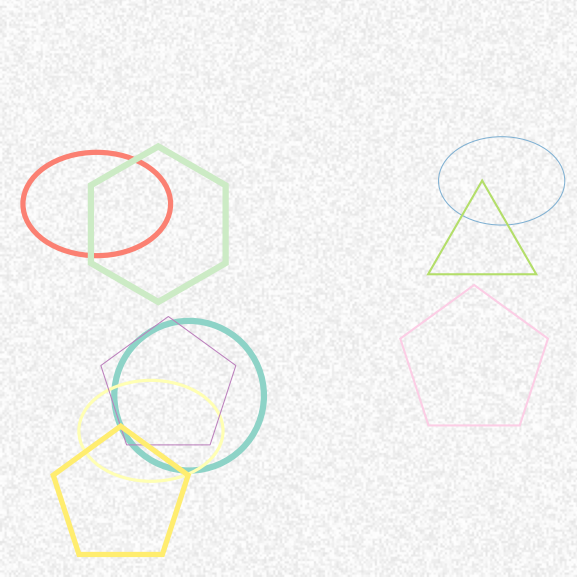[{"shape": "circle", "thickness": 3, "radius": 0.65, "center": [0.327, 0.314]}, {"shape": "oval", "thickness": 1.5, "radius": 0.62, "center": [0.261, 0.253]}, {"shape": "oval", "thickness": 2.5, "radius": 0.64, "center": [0.168, 0.646]}, {"shape": "oval", "thickness": 0.5, "radius": 0.55, "center": [0.869, 0.686]}, {"shape": "triangle", "thickness": 1, "radius": 0.54, "center": [0.835, 0.578]}, {"shape": "pentagon", "thickness": 1, "radius": 0.67, "center": [0.821, 0.371]}, {"shape": "pentagon", "thickness": 0.5, "radius": 0.61, "center": [0.291, 0.328]}, {"shape": "hexagon", "thickness": 3, "radius": 0.67, "center": [0.274, 0.611]}, {"shape": "pentagon", "thickness": 2.5, "radius": 0.61, "center": [0.209, 0.138]}]